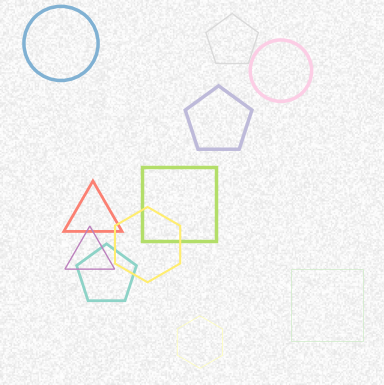[{"shape": "pentagon", "thickness": 2, "radius": 0.41, "center": [0.277, 0.285]}, {"shape": "hexagon", "thickness": 0.5, "radius": 0.34, "center": [0.519, 0.112]}, {"shape": "pentagon", "thickness": 2.5, "radius": 0.46, "center": [0.568, 0.686]}, {"shape": "triangle", "thickness": 2, "radius": 0.44, "center": [0.241, 0.443]}, {"shape": "circle", "thickness": 2.5, "radius": 0.48, "center": [0.158, 0.887]}, {"shape": "square", "thickness": 2.5, "radius": 0.48, "center": [0.464, 0.47]}, {"shape": "circle", "thickness": 2.5, "radius": 0.4, "center": [0.73, 0.816]}, {"shape": "pentagon", "thickness": 1, "radius": 0.36, "center": [0.603, 0.893]}, {"shape": "triangle", "thickness": 1, "radius": 0.37, "center": [0.233, 0.338]}, {"shape": "square", "thickness": 0.5, "radius": 0.47, "center": [0.85, 0.208]}, {"shape": "hexagon", "thickness": 1.5, "radius": 0.49, "center": [0.383, 0.365]}]